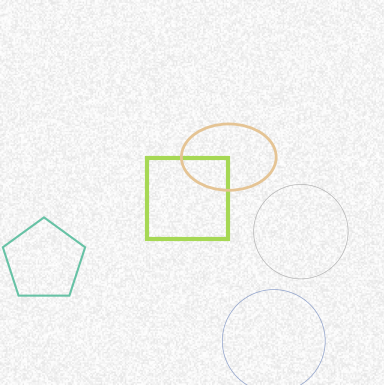[{"shape": "pentagon", "thickness": 1.5, "radius": 0.56, "center": [0.114, 0.323]}, {"shape": "circle", "thickness": 0.5, "radius": 0.67, "center": [0.711, 0.114]}, {"shape": "square", "thickness": 3, "radius": 0.53, "center": [0.486, 0.485]}, {"shape": "oval", "thickness": 2, "radius": 0.62, "center": [0.594, 0.592]}, {"shape": "circle", "thickness": 0.5, "radius": 0.61, "center": [0.781, 0.398]}]